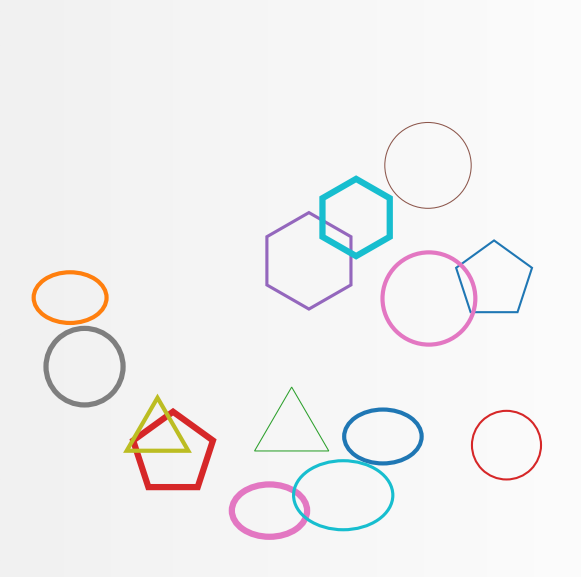[{"shape": "pentagon", "thickness": 1, "radius": 0.34, "center": [0.85, 0.514]}, {"shape": "oval", "thickness": 2, "radius": 0.33, "center": [0.659, 0.243]}, {"shape": "oval", "thickness": 2, "radius": 0.31, "center": [0.121, 0.484]}, {"shape": "triangle", "thickness": 0.5, "radius": 0.37, "center": [0.502, 0.255]}, {"shape": "circle", "thickness": 1, "radius": 0.3, "center": [0.871, 0.228]}, {"shape": "pentagon", "thickness": 3, "radius": 0.36, "center": [0.298, 0.214]}, {"shape": "hexagon", "thickness": 1.5, "radius": 0.42, "center": [0.531, 0.547]}, {"shape": "circle", "thickness": 0.5, "radius": 0.37, "center": [0.736, 0.713]}, {"shape": "circle", "thickness": 2, "radius": 0.4, "center": [0.738, 0.482]}, {"shape": "oval", "thickness": 3, "radius": 0.32, "center": [0.464, 0.115]}, {"shape": "circle", "thickness": 2.5, "radius": 0.33, "center": [0.145, 0.364]}, {"shape": "triangle", "thickness": 2, "radius": 0.31, "center": [0.271, 0.249]}, {"shape": "hexagon", "thickness": 3, "radius": 0.33, "center": [0.613, 0.623]}, {"shape": "oval", "thickness": 1.5, "radius": 0.43, "center": [0.59, 0.142]}]